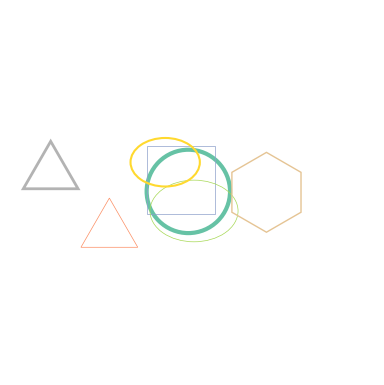[{"shape": "circle", "thickness": 3, "radius": 0.54, "center": [0.489, 0.503]}, {"shape": "triangle", "thickness": 0.5, "radius": 0.43, "center": [0.284, 0.4]}, {"shape": "square", "thickness": 0.5, "radius": 0.45, "center": [0.471, 0.533]}, {"shape": "oval", "thickness": 0.5, "radius": 0.57, "center": [0.504, 0.452]}, {"shape": "oval", "thickness": 1.5, "radius": 0.45, "center": [0.429, 0.579]}, {"shape": "hexagon", "thickness": 1, "radius": 0.52, "center": [0.692, 0.501]}, {"shape": "triangle", "thickness": 2, "radius": 0.41, "center": [0.132, 0.551]}]